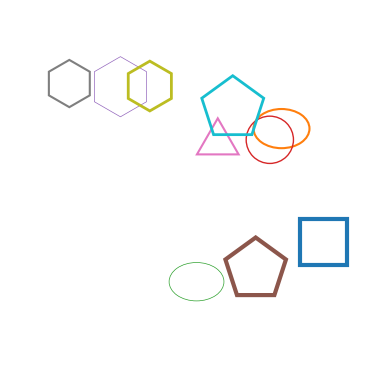[{"shape": "square", "thickness": 3, "radius": 0.3, "center": [0.84, 0.371]}, {"shape": "oval", "thickness": 1.5, "radius": 0.36, "center": [0.731, 0.666]}, {"shape": "oval", "thickness": 0.5, "radius": 0.36, "center": [0.51, 0.268]}, {"shape": "circle", "thickness": 1, "radius": 0.31, "center": [0.701, 0.637]}, {"shape": "hexagon", "thickness": 0.5, "radius": 0.39, "center": [0.313, 0.775]}, {"shape": "pentagon", "thickness": 3, "radius": 0.41, "center": [0.664, 0.3]}, {"shape": "triangle", "thickness": 1.5, "radius": 0.31, "center": [0.566, 0.63]}, {"shape": "hexagon", "thickness": 1.5, "radius": 0.31, "center": [0.18, 0.783]}, {"shape": "hexagon", "thickness": 2, "radius": 0.32, "center": [0.389, 0.777]}, {"shape": "pentagon", "thickness": 2, "radius": 0.42, "center": [0.605, 0.719]}]